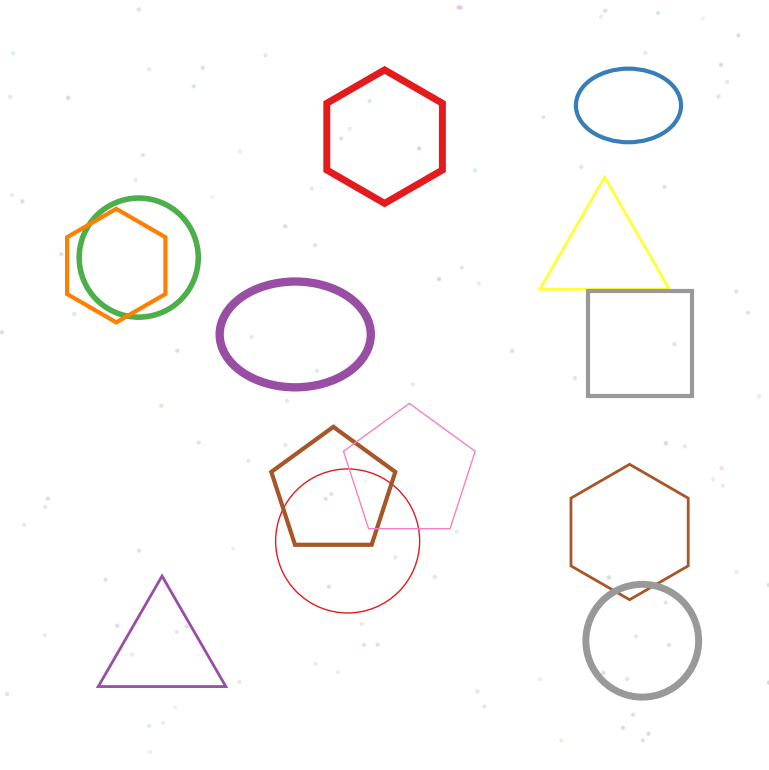[{"shape": "hexagon", "thickness": 2.5, "radius": 0.43, "center": [0.499, 0.823]}, {"shape": "circle", "thickness": 0.5, "radius": 0.47, "center": [0.451, 0.297]}, {"shape": "oval", "thickness": 1.5, "radius": 0.34, "center": [0.816, 0.863]}, {"shape": "circle", "thickness": 2, "radius": 0.39, "center": [0.18, 0.665]}, {"shape": "triangle", "thickness": 1, "radius": 0.48, "center": [0.21, 0.156]}, {"shape": "oval", "thickness": 3, "radius": 0.49, "center": [0.383, 0.566]}, {"shape": "hexagon", "thickness": 1.5, "radius": 0.37, "center": [0.151, 0.655]}, {"shape": "triangle", "thickness": 1, "radius": 0.49, "center": [0.785, 0.673]}, {"shape": "pentagon", "thickness": 1.5, "radius": 0.42, "center": [0.433, 0.361]}, {"shape": "hexagon", "thickness": 1, "radius": 0.44, "center": [0.818, 0.309]}, {"shape": "pentagon", "thickness": 0.5, "radius": 0.45, "center": [0.532, 0.386]}, {"shape": "circle", "thickness": 2.5, "radius": 0.37, "center": [0.834, 0.168]}, {"shape": "square", "thickness": 1.5, "radius": 0.34, "center": [0.831, 0.554]}]